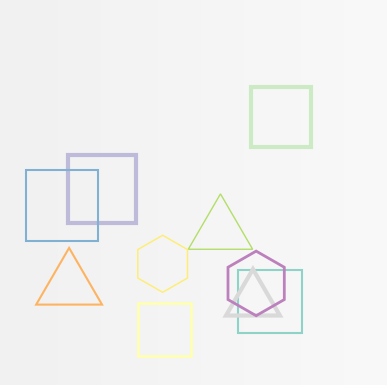[{"shape": "square", "thickness": 1.5, "radius": 0.41, "center": [0.698, 0.217]}, {"shape": "square", "thickness": 2, "radius": 0.34, "center": [0.424, 0.145]}, {"shape": "square", "thickness": 3, "radius": 0.44, "center": [0.263, 0.51]}, {"shape": "square", "thickness": 1.5, "radius": 0.46, "center": [0.16, 0.467]}, {"shape": "triangle", "thickness": 1.5, "radius": 0.49, "center": [0.178, 0.258]}, {"shape": "triangle", "thickness": 1, "radius": 0.48, "center": [0.569, 0.4]}, {"shape": "triangle", "thickness": 3, "radius": 0.4, "center": [0.653, 0.221]}, {"shape": "hexagon", "thickness": 2, "radius": 0.42, "center": [0.661, 0.264]}, {"shape": "square", "thickness": 3, "radius": 0.39, "center": [0.724, 0.696]}, {"shape": "hexagon", "thickness": 1, "radius": 0.37, "center": [0.42, 0.315]}]